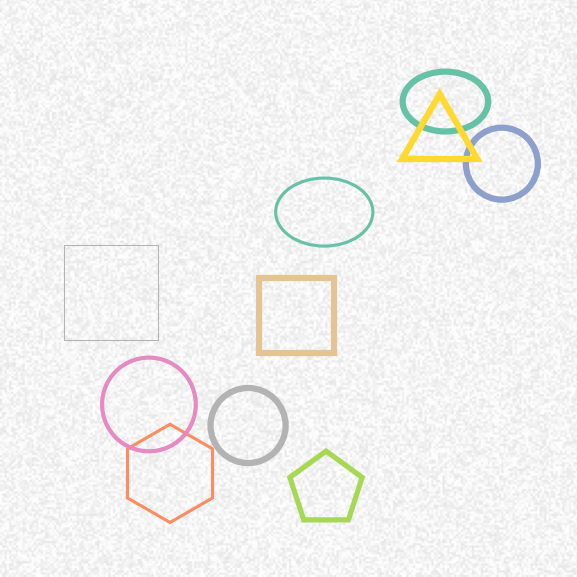[{"shape": "oval", "thickness": 3, "radius": 0.37, "center": [0.771, 0.823]}, {"shape": "oval", "thickness": 1.5, "radius": 0.42, "center": [0.562, 0.632]}, {"shape": "hexagon", "thickness": 1.5, "radius": 0.43, "center": [0.294, 0.179]}, {"shape": "circle", "thickness": 3, "radius": 0.31, "center": [0.869, 0.716]}, {"shape": "circle", "thickness": 2, "radius": 0.41, "center": [0.258, 0.299]}, {"shape": "pentagon", "thickness": 2.5, "radius": 0.33, "center": [0.565, 0.152]}, {"shape": "triangle", "thickness": 3, "radius": 0.38, "center": [0.761, 0.761]}, {"shape": "square", "thickness": 3, "radius": 0.33, "center": [0.513, 0.453]}, {"shape": "circle", "thickness": 3, "radius": 0.33, "center": [0.43, 0.262]}, {"shape": "square", "thickness": 0.5, "radius": 0.41, "center": [0.192, 0.493]}]